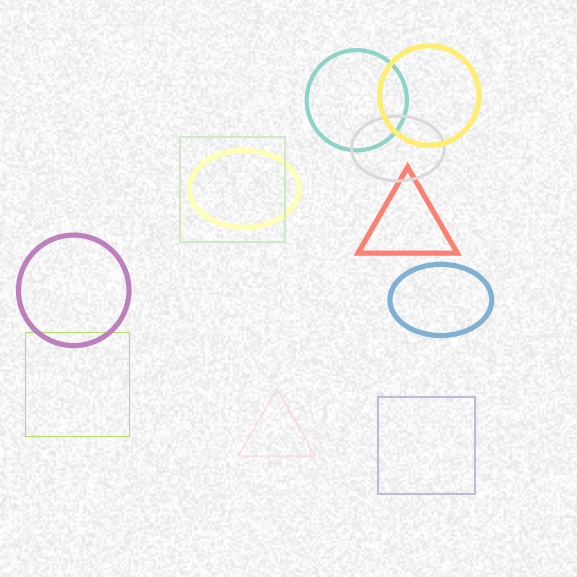[{"shape": "circle", "thickness": 2, "radius": 0.43, "center": [0.618, 0.826]}, {"shape": "oval", "thickness": 2.5, "radius": 0.47, "center": [0.423, 0.672]}, {"shape": "square", "thickness": 1, "radius": 0.42, "center": [0.738, 0.228]}, {"shape": "triangle", "thickness": 2.5, "radius": 0.5, "center": [0.706, 0.61]}, {"shape": "oval", "thickness": 2.5, "radius": 0.44, "center": [0.763, 0.48]}, {"shape": "square", "thickness": 0.5, "radius": 0.45, "center": [0.133, 0.335]}, {"shape": "triangle", "thickness": 0.5, "radius": 0.39, "center": [0.48, 0.248]}, {"shape": "oval", "thickness": 1.5, "radius": 0.4, "center": [0.689, 0.742]}, {"shape": "circle", "thickness": 2.5, "radius": 0.48, "center": [0.128, 0.496]}, {"shape": "square", "thickness": 1, "radius": 0.46, "center": [0.402, 0.671]}, {"shape": "circle", "thickness": 2.5, "radius": 0.43, "center": [0.743, 0.834]}]